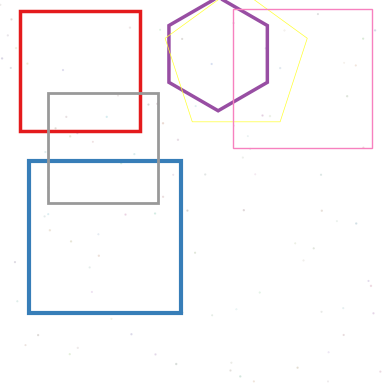[{"shape": "square", "thickness": 2.5, "radius": 0.78, "center": [0.207, 0.816]}, {"shape": "square", "thickness": 3, "radius": 0.99, "center": [0.273, 0.385]}, {"shape": "hexagon", "thickness": 2.5, "radius": 0.74, "center": [0.567, 0.86]}, {"shape": "pentagon", "thickness": 0.5, "radius": 0.97, "center": [0.613, 0.841]}, {"shape": "square", "thickness": 1, "radius": 0.9, "center": [0.786, 0.796]}, {"shape": "square", "thickness": 2, "radius": 0.71, "center": [0.268, 0.616]}]